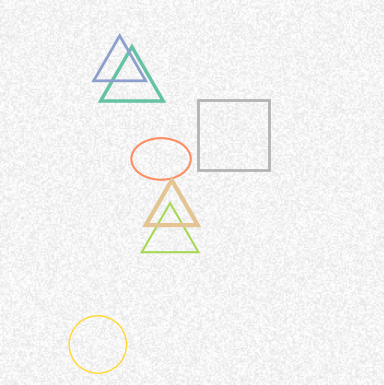[{"shape": "triangle", "thickness": 2.5, "radius": 0.47, "center": [0.343, 0.785]}, {"shape": "oval", "thickness": 1.5, "radius": 0.39, "center": [0.418, 0.587]}, {"shape": "triangle", "thickness": 2, "radius": 0.39, "center": [0.311, 0.829]}, {"shape": "triangle", "thickness": 1.5, "radius": 0.43, "center": [0.442, 0.387]}, {"shape": "circle", "thickness": 1, "radius": 0.37, "center": [0.254, 0.105]}, {"shape": "triangle", "thickness": 3, "radius": 0.39, "center": [0.446, 0.454]}, {"shape": "square", "thickness": 2, "radius": 0.46, "center": [0.607, 0.649]}]